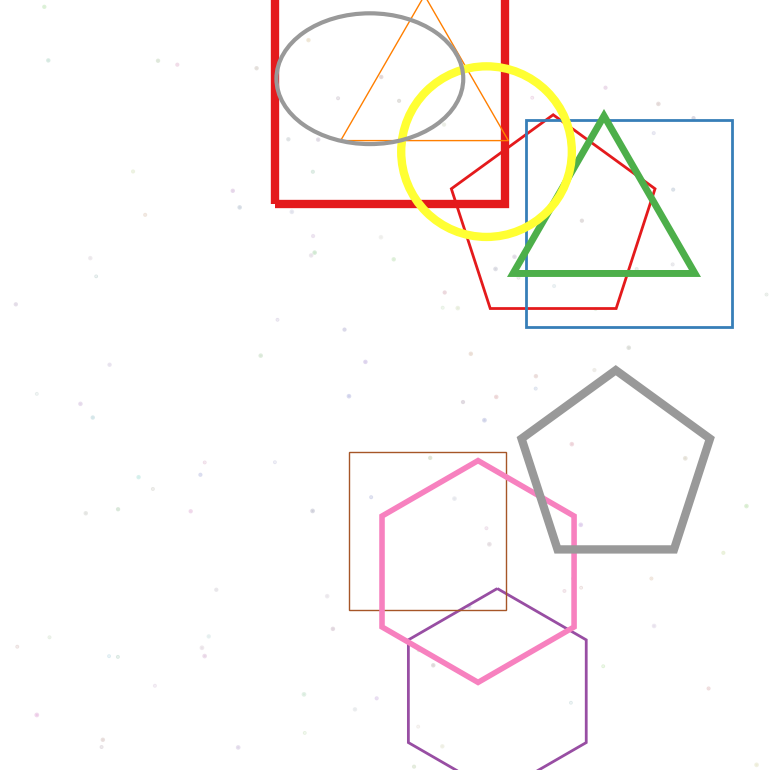[{"shape": "pentagon", "thickness": 1, "radius": 0.7, "center": [0.718, 0.712]}, {"shape": "square", "thickness": 3, "radius": 0.75, "center": [0.507, 0.885]}, {"shape": "square", "thickness": 1, "radius": 0.67, "center": [0.817, 0.71]}, {"shape": "triangle", "thickness": 2.5, "radius": 0.68, "center": [0.784, 0.713]}, {"shape": "hexagon", "thickness": 1, "radius": 0.67, "center": [0.646, 0.102]}, {"shape": "triangle", "thickness": 0.5, "radius": 0.63, "center": [0.551, 0.88]}, {"shape": "circle", "thickness": 3, "radius": 0.55, "center": [0.632, 0.803]}, {"shape": "square", "thickness": 0.5, "radius": 0.51, "center": [0.555, 0.311]}, {"shape": "hexagon", "thickness": 2, "radius": 0.72, "center": [0.621, 0.258]}, {"shape": "pentagon", "thickness": 3, "radius": 0.64, "center": [0.8, 0.391]}, {"shape": "oval", "thickness": 1.5, "radius": 0.61, "center": [0.48, 0.898]}]